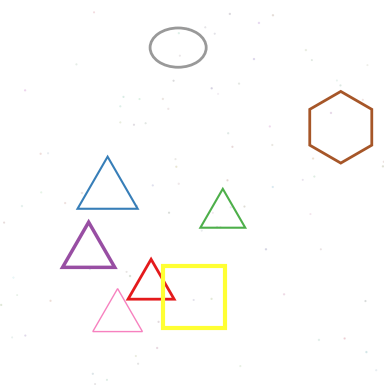[{"shape": "triangle", "thickness": 2, "radius": 0.35, "center": [0.392, 0.257]}, {"shape": "triangle", "thickness": 1.5, "radius": 0.45, "center": [0.279, 0.503]}, {"shape": "triangle", "thickness": 1.5, "radius": 0.34, "center": [0.579, 0.442]}, {"shape": "triangle", "thickness": 2.5, "radius": 0.39, "center": [0.23, 0.345]}, {"shape": "square", "thickness": 3, "radius": 0.4, "center": [0.504, 0.228]}, {"shape": "hexagon", "thickness": 2, "radius": 0.47, "center": [0.885, 0.669]}, {"shape": "triangle", "thickness": 1, "radius": 0.37, "center": [0.305, 0.176]}, {"shape": "oval", "thickness": 2, "radius": 0.36, "center": [0.463, 0.876]}]